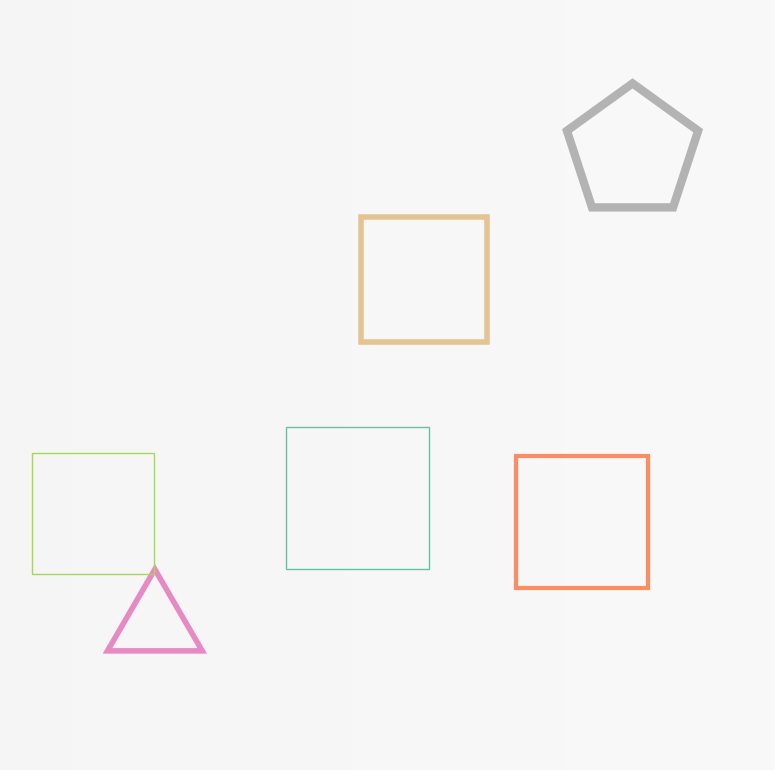[{"shape": "square", "thickness": 0.5, "radius": 0.46, "center": [0.461, 0.353]}, {"shape": "square", "thickness": 1.5, "radius": 0.43, "center": [0.751, 0.322]}, {"shape": "triangle", "thickness": 2, "radius": 0.35, "center": [0.2, 0.19]}, {"shape": "square", "thickness": 0.5, "radius": 0.39, "center": [0.12, 0.333]}, {"shape": "square", "thickness": 2, "radius": 0.41, "center": [0.547, 0.637]}, {"shape": "pentagon", "thickness": 3, "radius": 0.45, "center": [0.816, 0.803]}]